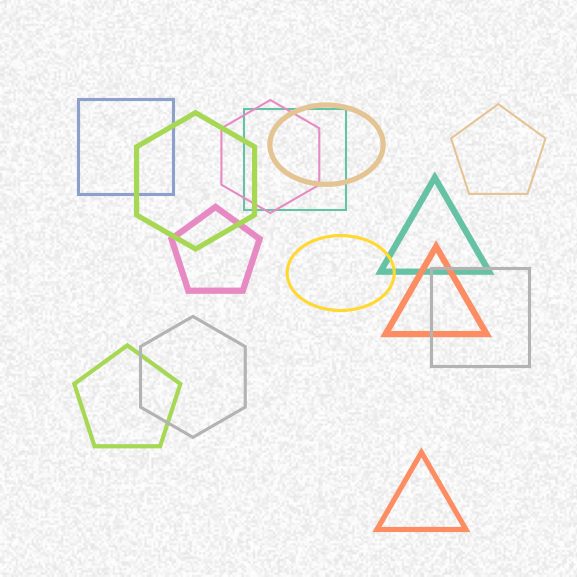[{"shape": "triangle", "thickness": 3, "radius": 0.54, "center": [0.753, 0.583]}, {"shape": "square", "thickness": 1, "radius": 0.44, "center": [0.511, 0.723]}, {"shape": "triangle", "thickness": 2.5, "radius": 0.45, "center": [0.73, 0.127]}, {"shape": "triangle", "thickness": 3, "radius": 0.51, "center": [0.755, 0.471]}, {"shape": "square", "thickness": 1.5, "radius": 0.41, "center": [0.218, 0.745]}, {"shape": "hexagon", "thickness": 1, "radius": 0.49, "center": [0.468, 0.728]}, {"shape": "pentagon", "thickness": 3, "radius": 0.4, "center": [0.373, 0.561]}, {"shape": "pentagon", "thickness": 2, "radius": 0.48, "center": [0.22, 0.305]}, {"shape": "hexagon", "thickness": 2.5, "radius": 0.59, "center": [0.339, 0.686]}, {"shape": "oval", "thickness": 1.5, "radius": 0.46, "center": [0.59, 0.526]}, {"shape": "pentagon", "thickness": 1, "radius": 0.43, "center": [0.863, 0.733]}, {"shape": "oval", "thickness": 2.5, "radius": 0.49, "center": [0.565, 0.749]}, {"shape": "square", "thickness": 1.5, "radius": 0.42, "center": [0.831, 0.45]}, {"shape": "hexagon", "thickness": 1.5, "radius": 0.52, "center": [0.334, 0.347]}]